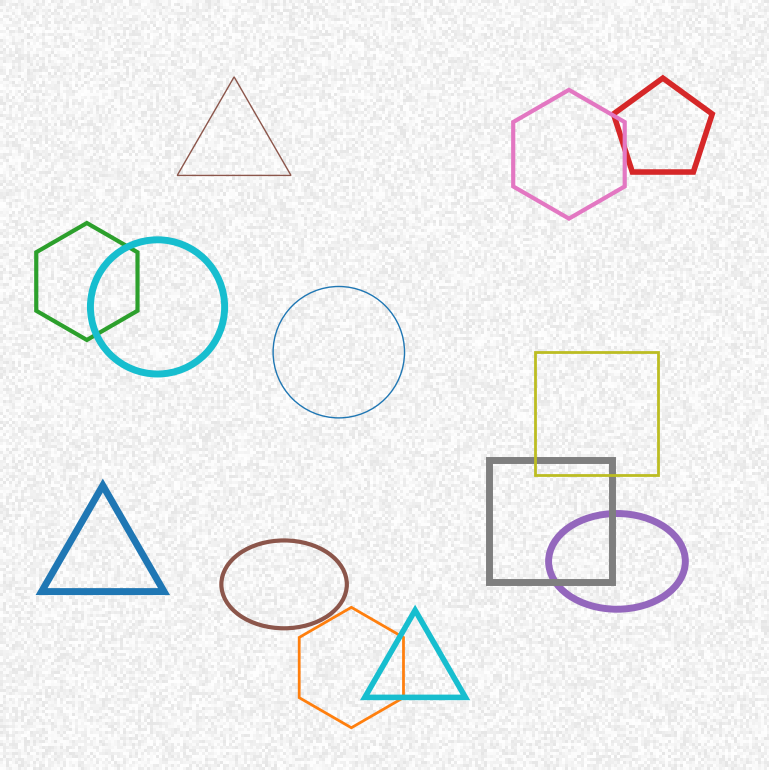[{"shape": "triangle", "thickness": 2.5, "radius": 0.46, "center": [0.134, 0.278]}, {"shape": "circle", "thickness": 0.5, "radius": 0.43, "center": [0.44, 0.543]}, {"shape": "hexagon", "thickness": 1, "radius": 0.39, "center": [0.456, 0.133]}, {"shape": "hexagon", "thickness": 1.5, "radius": 0.38, "center": [0.113, 0.634]}, {"shape": "pentagon", "thickness": 2, "radius": 0.34, "center": [0.861, 0.831]}, {"shape": "oval", "thickness": 2.5, "radius": 0.44, "center": [0.801, 0.271]}, {"shape": "oval", "thickness": 1.5, "radius": 0.41, "center": [0.369, 0.241]}, {"shape": "triangle", "thickness": 0.5, "radius": 0.43, "center": [0.304, 0.815]}, {"shape": "hexagon", "thickness": 1.5, "radius": 0.42, "center": [0.739, 0.8]}, {"shape": "square", "thickness": 2.5, "radius": 0.4, "center": [0.715, 0.323]}, {"shape": "square", "thickness": 1, "radius": 0.4, "center": [0.775, 0.463]}, {"shape": "triangle", "thickness": 2, "radius": 0.38, "center": [0.539, 0.132]}, {"shape": "circle", "thickness": 2.5, "radius": 0.44, "center": [0.205, 0.601]}]